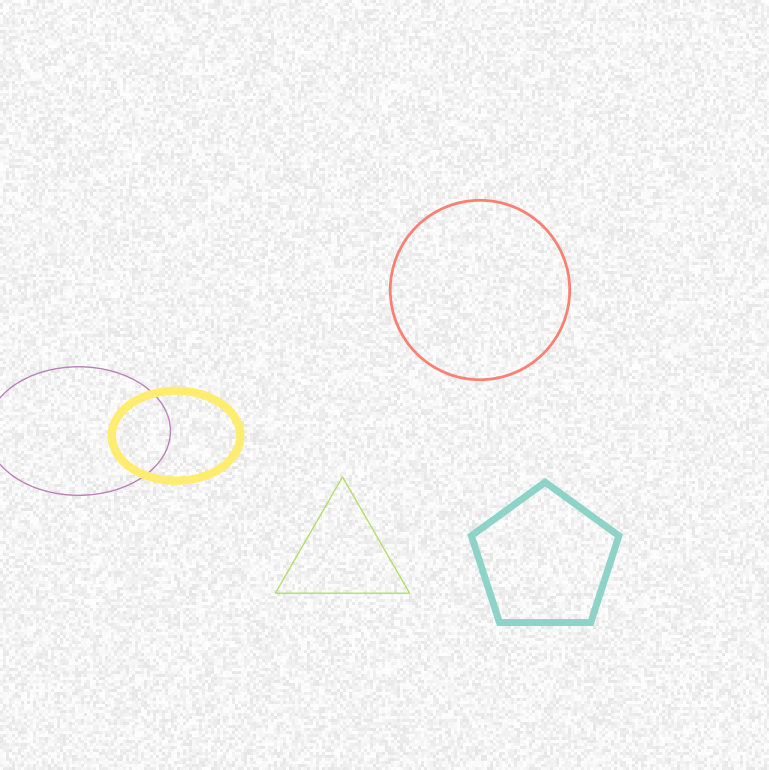[{"shape": "pentagon", "thickness": 2.5, "radius": 0.5, "center": [0.708, 0.273]}, {"shape": "circle", "thickness": 1, "radius": 0.58, "center": [0.623, 0.623]}, {"shape": "triangle", "thickness": 0.5, "radius": 0.5, "center": [0.445, 0.28]}, {"shape": "oval", "thickness": 0.5, "radius": 0.6, "center": [0.102, 0.44]}, {"shape": "oval", "thickness": 3, "radius": 0.42, "center": [0.229, 0.434]}]